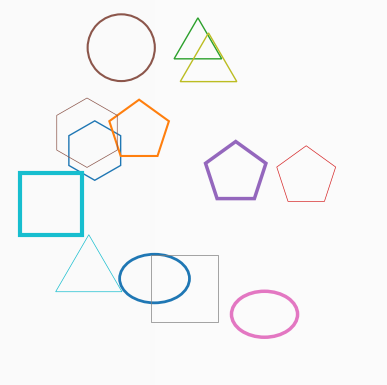[{"shape": "hexagon", "thickness": 1, "radius": 0.39, "center": [0.245, 0.609]}, {"shape": "oval", "thickness": 2, "radius": 0.45, "center": [0.399, 0.276]}, {"shape": "pentagon", "thickness": 1.5, "radius": 0.4, "center": [0.359, 0.66]}, {"shape": "triangle", "thickness": 1, "radius": 0.35, "center": [0.511, 0.883]}, {"shape": "pentagon", "thickness": 0.5, "radius": 0.4, "center": [0.79, 0.541]}, {"shape": "pentagon", "thickness": 2.5, "radius": 0.41, "center": [0.608, 0.55]}, {"shape": "circle", "thickness": 1.5, "radius": 0.43, "center": [0.313, 0.876]}, {"shape": "hexagon", "thickness": 0.5, "radius": 0.45, "center": [0.225, 0.655]}, {"shape": "oval", "thickness": 2.5, "radius": 0.43, "center": [0.683, 0.184]}, {"shape": "square", "thickness": 0.5, "radius": 0.44, "center": [0.476, 0.251]}, {"shape": "triangle", "thickness": 1, "radius": 0.42, "center": [0.538, 0.83]}, {"shape": "triangle", "thickness": 0.5, "radius": 0.49, "center": [0.229, 0.292]}, {"shape": "square", "thickness": 3, "radius": 0.4, "center": [0.131, 0.47]}]